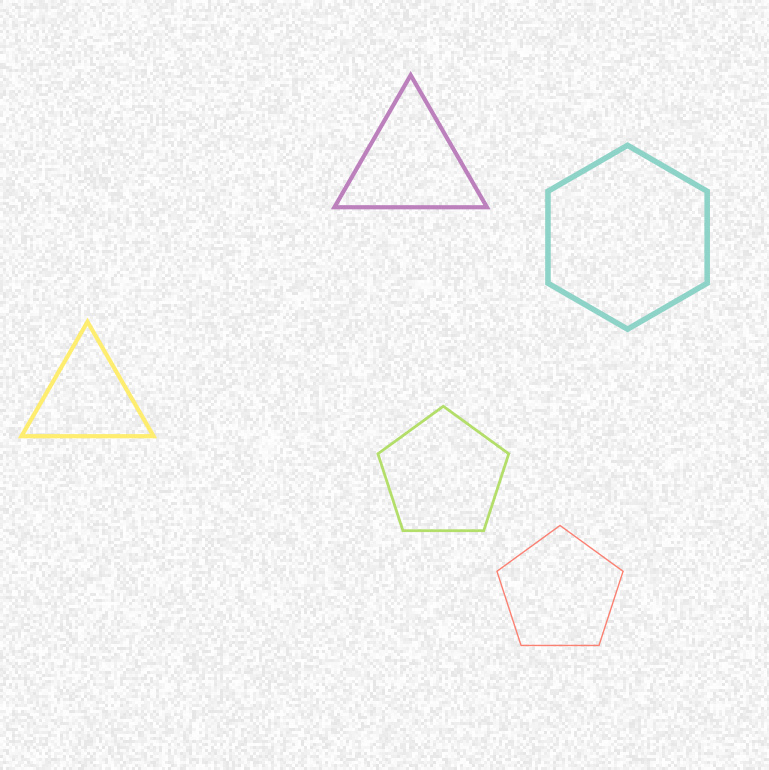[{"shape": "hexagon", "thickness": 2, "radius": 0.6, "center": [0.815, 0.692]}, {"shape": "pentagon", "thickness": 0.5, "radius": 0.43, "center": [0.727, 0.231]}, {"shape": "pentagon", "thickness": 1, "radius": 0.45, "center": [0.576, 0.383]}, {"shape": "triangle", "thickness": 1.5, "radius": 0.57, "center": [0.533, 0.788]}, {"shape": "triangle", "thickness": 1.5, "radius": 0.5, "center": [0.114, 0.483]}]